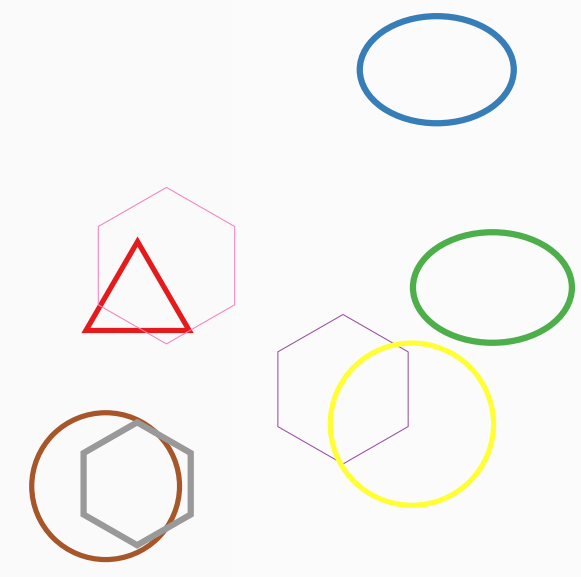[{"shape": "triangle", "thickness": 2.5, "radius": 0.51, "center": [0.237, 0.478]}, {"shape": "oval", "thickness": 3, "radius": 0.66, "center": [0.751, 0.878]}, {"shape": "oval", "thickness": 3, "radius": 0.68, "center": [0.847, 0.501]}, {"shape": "hexagon", "thickness": 0.5, "radius": 0.65, "center": [0.59, 0.325]}, {"shape": "circle", "thickness": 2.5, "radius": 0.7, "center": [0.709, 0.265]}, {"shape": "circle", "thickness": 2.5, "radius": 0.64, "center": [0.182, 0.157]}, {"shape": "hexagon", "thickness": 0.5, "radius": 0.68, "center": [0.286, 0.539]}, {"shape": "hexagon", "thickness": 3, "radius": 0.53, "center": [0.236, 0.161]}]